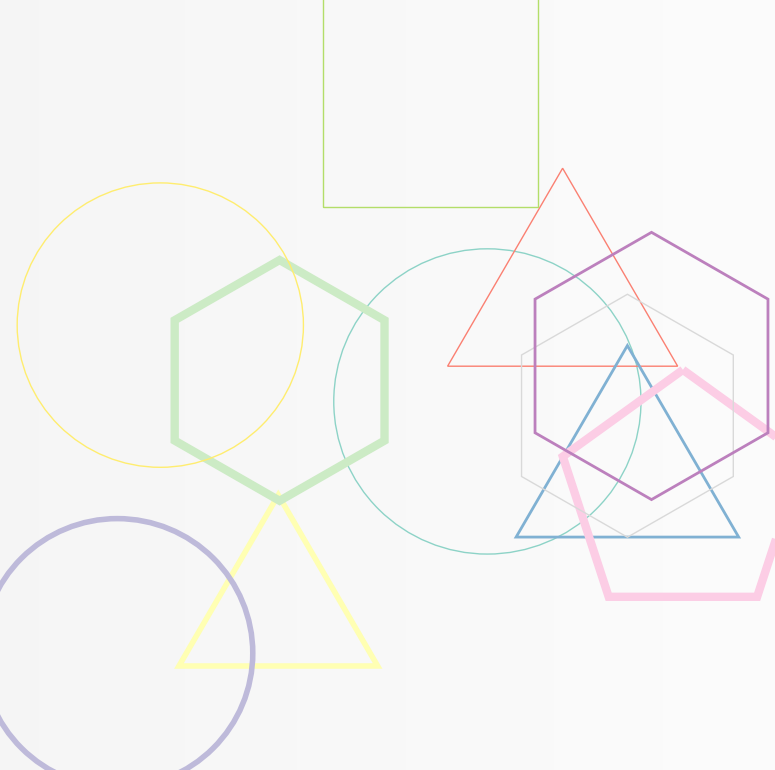[{"shape": "circle", "thickness": 0.5, "radius": 0.99, "center": [0.629, 0.479]}, {"shape": "triangle", "thickness": 2, "radius": 0.74, "center": [0.359, 0.209]}, {"shape": "circle", "thickness": 2, "radius": 0.87, "center": [0.151, 0.152]}, {"shape": "triangle", "thickness": 0.5, "radius": 0.86, "center": [0.726, 0.61]}, {"shape": "triangle", "thickness": 1, "radius": 0.83, "center": [0.81, 0.385]}, {"shape": "square", "thickness": 0.5, "radius": 0.69, "center": [0.556, 0.87]}, {"shape": "pentagon", "thickness": 3, "radius": 0.81, "center": [0.881, 0.357]}, {"shape": "hexagon", "thickness": 0.5, "radius": 0.79, "center": [0.81, 0.46]}, {"shape": "hexagon", "thickness": 1, "radius": 0.87, "center": [0.841, 0.525]}, {"shape": "hexagon", "thickness": 3, "radius": 0.78, "center": [0.361, 0.506]}, {"shape": "circle", "thickness": 0.5, "radius": 0.92, "center": [0.207, 0.578]}]